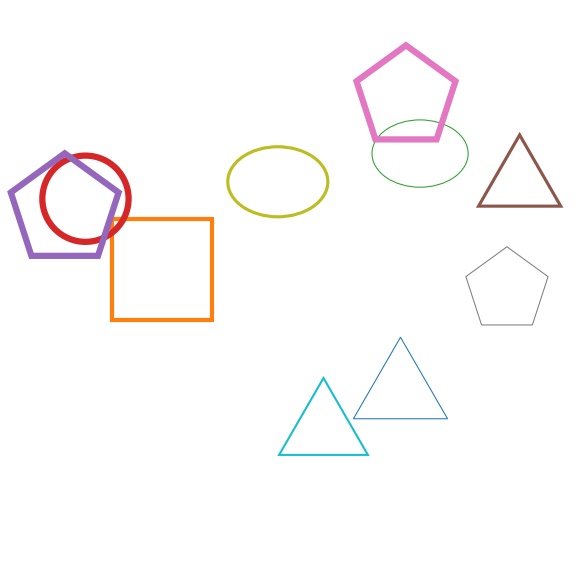[{"shape": "triangle", "thickness": 0.5, "radius": 0.47, "center": [0.693, 0.321]}, {"shape": "square", "thickness": 2, "radius": 0.44, "center": [0.281, 0.532]}, {"shape": "oval", "thickness": 0.5, "radius": 0.42, "center": [0.727, 0.733]}, {"shape": "circle", "thickness": 3, "radius": 0.37, "center": [0.148, 0.655]}, {"shape": "pentagon", "thickness": 3, "radius": 0.49, "center": [0.112, 0.636]}, {"shape": "triangle", "thickness": 1.5, "radius": 0.41, "center": [0.9, 0.683]}, {"shape": "pentagon", "thickness": 3, "radius": 0.45, "center": [0.703, 0.831]}, {"shape": "pentagon", "thickness": 0.5, "radius": 0.37, "center": [0.878, 0.497]}, {"shape": "oval", "thickness": 1.5, "radius": 0.43, "center": [0.481, 0.684]}, {"shape": "triangle", "thickness": 1, "radius": 0.44, "center": [0.56, 0.256]}]